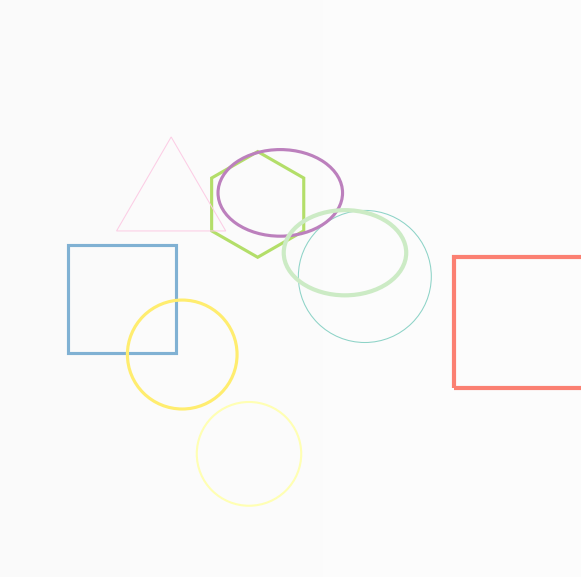[{"shape": "circle", "thickness": 0.5, "radius": 0.57, "center": [0.628, 0.52]}, {"shape": "circle", "thickness": 1, "radius": 0.45, "center": [0.428, 0.213]}, {"shape": "square", "thickness": 2, "radius": 0.57, "center": [0.895, 0.441]}, {"shape": "square", "thickness": 1.5, "radius": 0.47, "center": [0.21, 0.482]}, {"shape": "hexagon", "thickness": 1.5, "radius": 0.46, "center": [0.443, 0.645]}, {"shape": "triangle", "thickness": 0.5, "radius": 0.54, "center": [0.294, 0.653]}, {"shape": "oval", "thickness": 1.5, "radius": 0.54, "center": [0.482, 0.665]}, {"shape": "oval", "thickness": 2, "radius": 0.53, "center": [0.594, 0.561]}, {"shape": "circle", "thickness": 1.5, "radius": 0.47, "center": [0.314, 0.385]}]